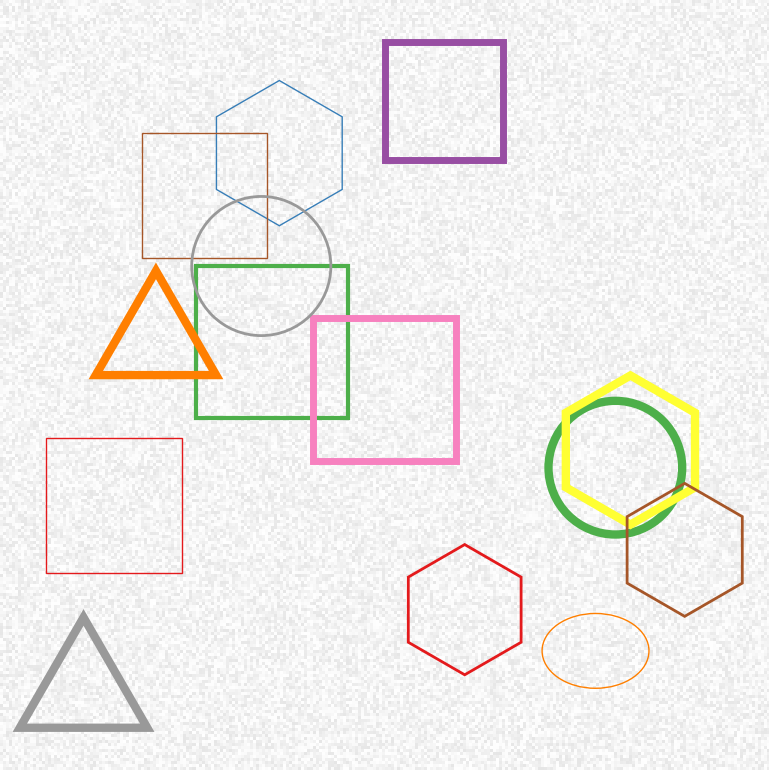[{"shape": "hexagon", "thickness": 1, "radius": 0.42, "center": [0.604, 0.208]}, {"shape": "square", "thickness": 0.5, "radius": 0.44, "center": [0.148, 0.344]}, {"shape": "hexagon", "thickness": 0.5, "radius": 0.47, "center": [0.363, 0.801]}, {"shape": "square", "thickness": 1.5, "radius": 0.49, "center": [0.353, 0.556]}, {"shape": "circle", "thickness": 3, "radius": 0.43, "center": [0.799, 0.393]}, {"shape": "square", "thickness": 2.5, "radius": 0.38, "center": [0.576, 0.869]}, {"shape": "oval", "thickness": 0.5, "radius": 0.35, "center": [0.773, 0.155]}, {"shape": "triangle", "thickness": 3, "radius": 0.45, "center": [0.203, 0.558]}, {"shape": "hexagon", "thickness": 3, "radius": 0.48, "center": [0.819, 0.416]}, {"shape": "square", "thickness": 0.5, "radius": 0.41, "center": [0.266, 0.746]}, {"shape": "hexagon", "thickness": 1, "radius": 0.43, "center": [0.889, 0.286]}, {"shape": "square", "thickness": 2.5, "radius": 0.46, "center": [0.499, 0.494]}, {"shape": "triangle", "thickness": 3, "radius": 0.48, "center": [0.108, 0.103]}, {"shape": "circle", "thickness": 1, "radius": 0.45, "center": [0.339, 0.655]}]